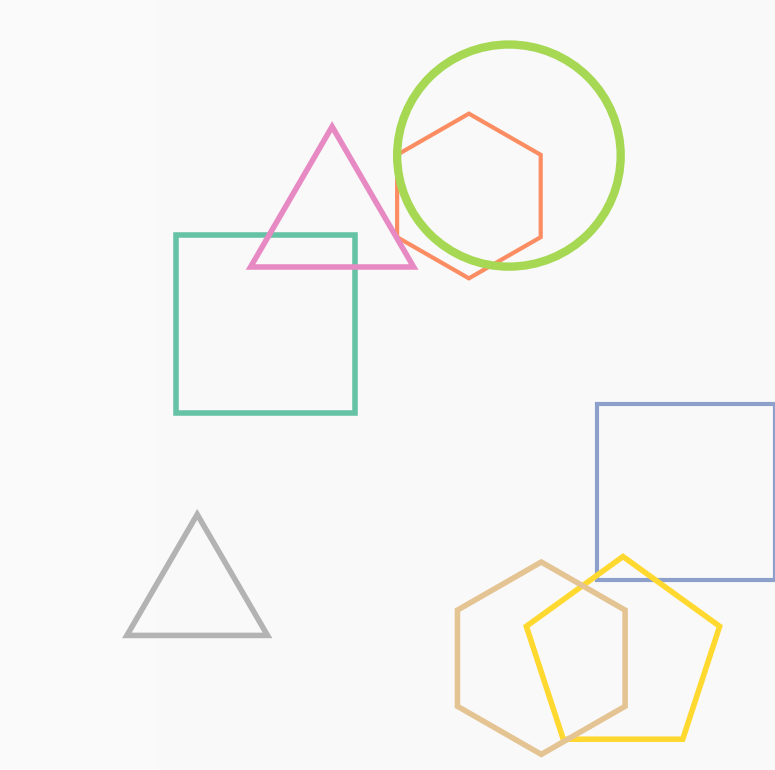[{"shape": "square", "thickness": 2, "radius": 0.58, "center": [0.343, 0.58]}, {"shape": "hexagon", "thickness": 1.5, "radius": 0.53, "center": [0.605, 0.745]}, {"shape": "square", "thickness": 1.5, "radius": 0.57, "center": [0.885, 0.361]}, {"shape": "triangle", "thickness": 2, "radius": 0.61, "center": [0.429, 0.714]}, {"shape": "circle", "thickness": 3, "radius": 0.72, "center": [0.657, 0.798]}, {"shape": "pentagon", "thickness": 2, "radius": 0.66, "center": [0.804, 0.146]}, {"shape": "hexagon", "thickness": 2, "radius": 0.62, "center": [0.698, 0.145]}, {"shape": "triangle", "thickness": 2, "radius": 0.52, "center": [0.254, 0.227]}]